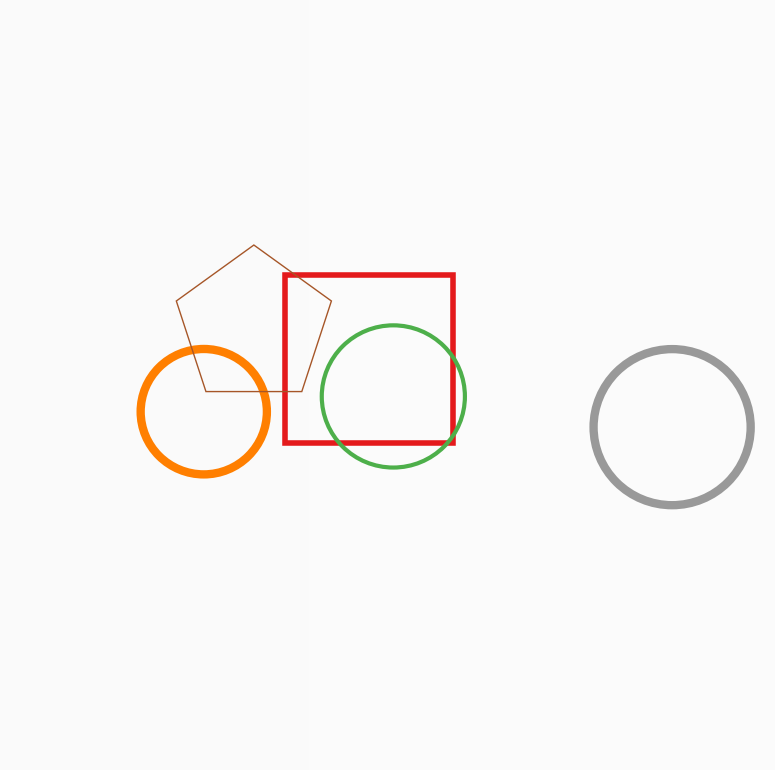[{"shape": "square", "thickness": 2, "radius": 0.54, "center": [0.476, 0.534]}, {"shape": "circle", "thickness": 1.5, "radius": 0.46, "center": [0.508, 0.485]}, {"shape": "circle", "thickness": 3, "radius": 0.41, "center": [0.263, 0.465]}, {"shape": "pentagon", "thickness": 0.5, "radius": 0.53, "center": [0.328, 0.577]}, {"shape": "circle", "thickness": 3, "radius": 0.51, "center": [0.867, 0.445]}]